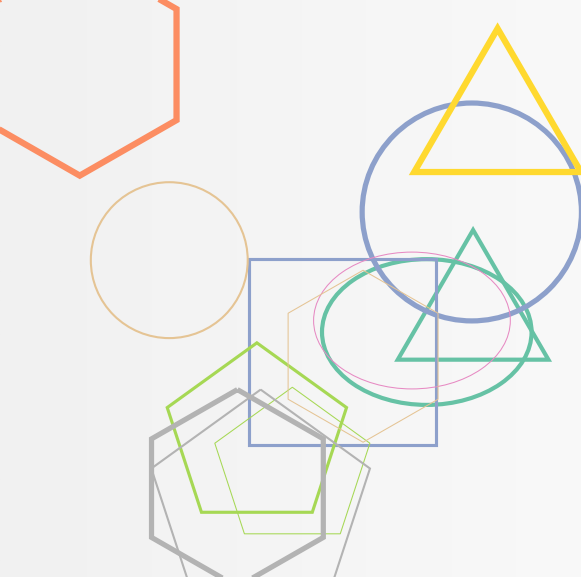[{"shape": "triangle", "thickness": 2, "radius": 0.75, "center": [0.814, 0.451]}, {"shape": "oval", "thickness": 2, "radius": 0.9, "center": [0.734, 0.424]}, {"shape": "hexagon", "thickness": 3, "radius": 0.96, "center": [0.137, 0.887]}, {"shape": "circle", "thickness": 2.5, "radius": 0.94, "center": [0.812, 0.632]}, {"shape": "square", "thickness": 1.5, "radius": 0.8, "center": [0.589, 0.389]}, {"shape": "oval", "thickness": 0.5, "radius": 0.85, "center": [0.709, 0.444]}, {"shape": "pentagon", "thickness": 1.5, "radius": 0.81, "center": [0.442, 0.243]}, {"shape": "pentagon", "thickness": 0.5, "radius": 0.7, "center": [0.503, 0.188]}, {"shape": "triangle", "thickness": 3, "radius": 0.83, "center": [0.856, 0.784]}, {"shape": "hexagon", "thickness": 0.5, "radius": 0.74, "center": [0.625, 0.382]}, {"shape": "circle", "thickness": 1, "radius": 0.67, "center": [0.291, 0.549]}, {"shape": "hexagon", "thickness": 2.5, "radius": 0.85, "center": [0.408, 0.154]}, {"shape": "pentagon", "thickness": 1, "radius": 0.99, "center": [0.448, 0.127]}]